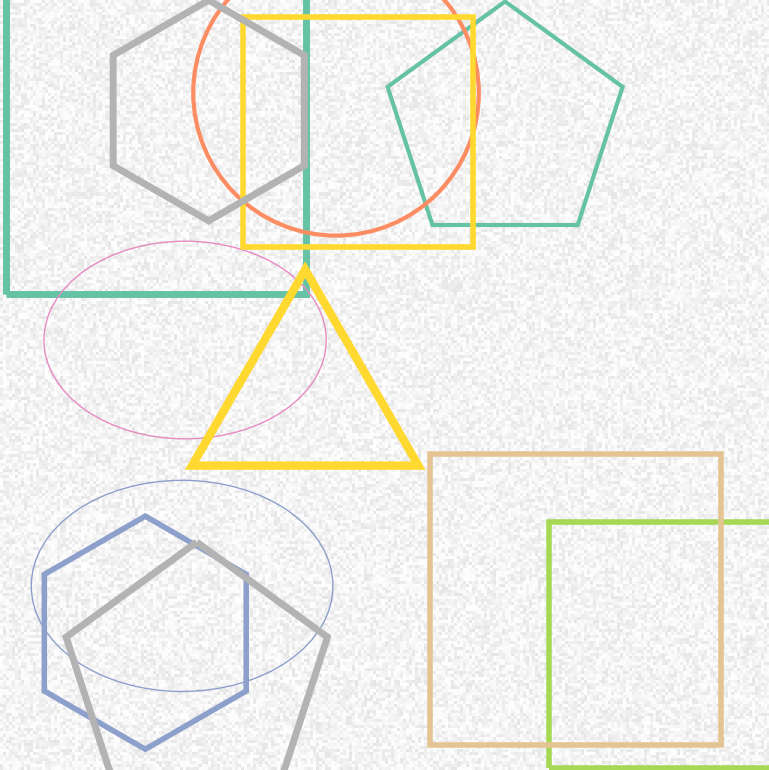[{"shape": "pentagon", "thickness": 1.5, "radius": 0.8, "center": [0.656, 0.838]}, {"shape": "square", "thickness": 2.5, "radius": 0.97, "center": [0.203, 0.813]}, {"shape": "circle", "thickness": 1.5, "radius": 0.93, "center": [0.436, 0.879]}, {"shape": "hexagon", "thickness": 2, "radius": 0.76, "center": [0.189, 0.178]}, {"shape": "oval", "thickness": 0.5, "radius": 0.98, "center": [0.236, 0.239]}, {"shape": "oval", "thickness": 0.5, "radius": 0.92, "center": [0.24, 0.558]}, {"shape": "square", "thickness": 2, "radius": 0.8, "center": [0.873, 0.163]}, {"shape": "square", "thickness": 2, "radius": 0.75, "center": [0.465, 0.829]}, {"shape": "triangle", "thickness": 3, "radius": 0.85, "center": [0.396, 0.48]}, {"shape": "square", "thickness": 2, "radius": 0.94, "center": [0.747, 0.221]}, {"shape": "hexagon", "thickness": 2.5, "radius": 0.72, "center": [0.271, 0.856]}, {"shape": "pentagon", "thickness": 2.5, "radius": 0.89, "center": [0.256, 0.117]}]